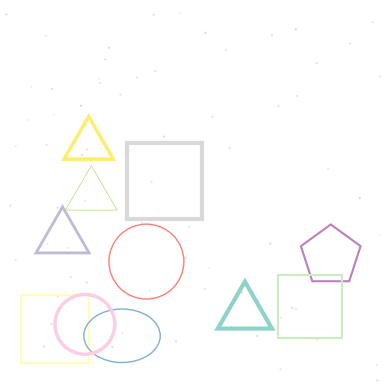[{"shape": "triangle", "thickness": 3, "radius": 0.41, "center": [0.636, 0.187]}, {"shape": "square", "thickness": 1.5, "radius": 0.44, "center": [0.143, 0.145]}, {"shape": "triangle", "thickness": 2, "radius": 0.4, "center": [0.162, 0.383]}, {"shape": "circle", "thickness": 1, "radius": 0.49, "center": [0.38, 0.321]}, {"shape": "oval", "thickness": 1, "radius": 0.5, "center": [0.317, 0.128]}, {"shape": "triangle", "thickness": 0.5, "radius": 0.39, "center": [0.237, 0.493]}, {"shape": "circle", "thickness": 2.5, "radius": 0.39, "center": [0.221, 0.158]}, {"shape": "square", "thickness": 3, "radius": 0.49, "center": [0.427, 0.53]}, {"shape": "pentagon", "thickness": 1.5, "radius": 0.41, "center": [0.859, 0.335]}, {"shape": "square", "thickness": 1.5, "radius": 0.41, "center": [0.805, 0.204]}, {"shape": "triangle", "thickness": 2.5, "radius": 0.37, "center": [0.23, 0.624]}]